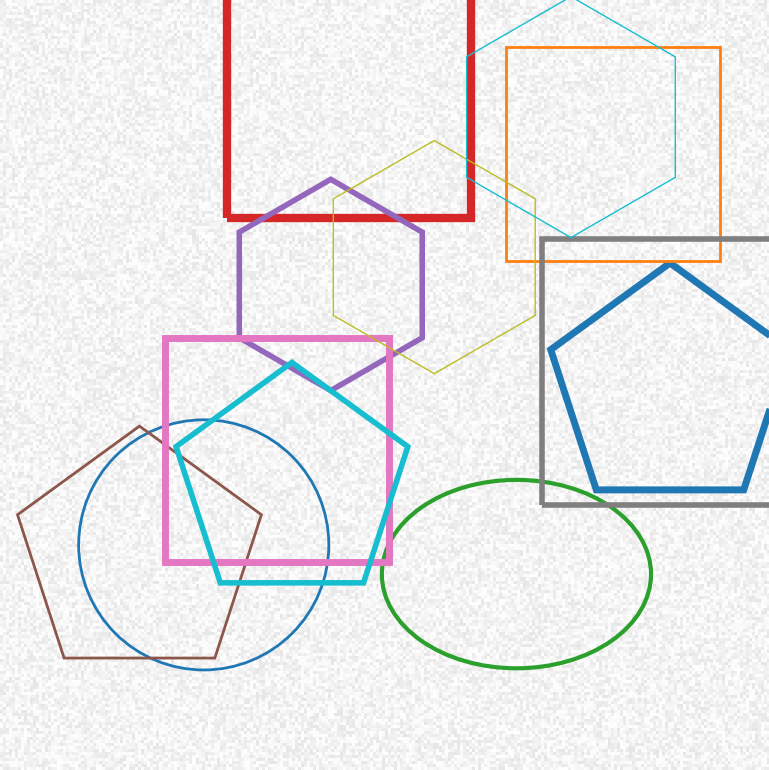[{"shape": "pentagon", "thickness": 2.5, "radius": 0.81, "center": [0.87, 0.496]}, {"shape": "circle", "thickness": 1, "radius": 0.81, "center": [0.265, 0.292]}, {"shape": "square", "thickness": 1, "radius": 0.69, "center": [0.796, 0.8]}, {"shape": "oval", "thickness": 1.5, "radius": 0.87, "center": [0.671, 0.254]}, {"shape": "square", "thickness": 3, "radius": 0.79, "center": [0.453, 0.875]}, {"shape": "hexagon", "thickness": 2, "radius": 0.69, "center": [0.43, 0.63]}, {"shape": "pentagon", "thickness": 1, "radius": 0.83, "center": [0.181, 0.28]}, {"shape": "square", "thickness": 2.5, "radius": 0.73, "center": [0.36, 0.416]}, {"shape": "square", "thickness": 2, "radius": 0.86, "center": [0.877, 0.517]}, {"shape": "hexagon", "thickness": 0.5, "radius": 0.76, "center": [0.564, 0.666]}, {"shape": "hexagon", "thickness": 0.5, "radius": 0.78, "center": [0.742, 0.848]}, {"shape": "pentagon", "thickness": 2, "radius": 0.79, "center": [0.379, 0.371]}]